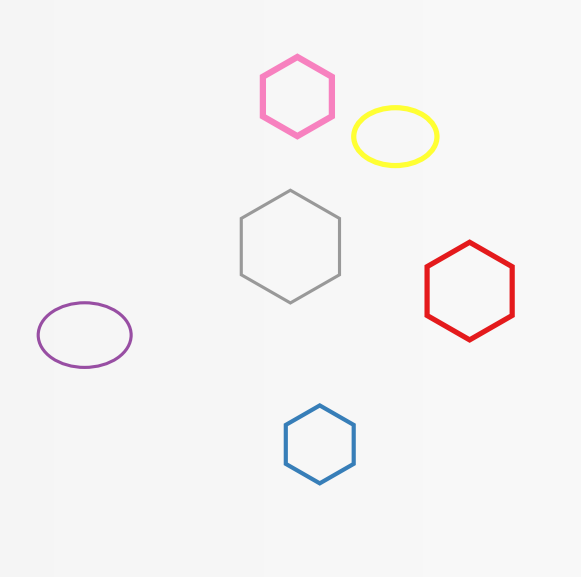[{"shape": "hexagon", "thickness": 2.5, "radius": 0.42, "center": [0.808, 0.495]}, {"shape": "hexagon", "thickness": 2, "radius": 0.34, "center": [0.55, 0.23]}, {"shape": "oval", "thickness": 1.5, "radius": 0.4, "center": [0.146, 0.419]}, {"shape": "oval", "thickness": 2.5, "radius": 0.36, "center": [0.68, 0.763]}, {"shape": "hexagon", "thickness": 3, "radius": 0.34, "center": [0.512, 0.832]}, {"shape": "hexagon", "thickness": 1.5, "radius": 0.49, "center": [0.5, 0.572]}]